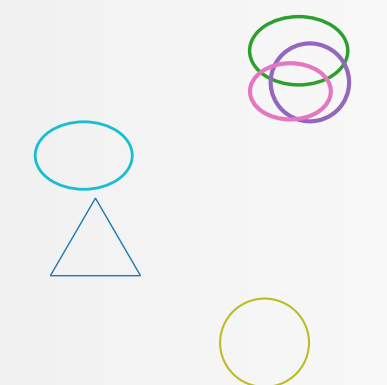[{"shape": "triangle", "thickness": 1, "radius": 0.67, "center": [0.246, 0.351]}, {"shape": "oval", "thickness": 2.5, "radius": 0.63, "center": [0.771, 0.868]}, {"shape": "circle", "thickness": 3, "radius": 0.51, "center": [0.8, 0.786]}, {"shape": "oval", "thickness": 3, "radius": 0.52, "center": [0.749, 0.763]}, {"shape": "circle", "thickness": 1.5, "radius": 0.57, "center": [0.683, 0.11]}, {"shape": "oval", "thickness": 2, "radius": 0.63, "center": [0.216, 0.596]}]